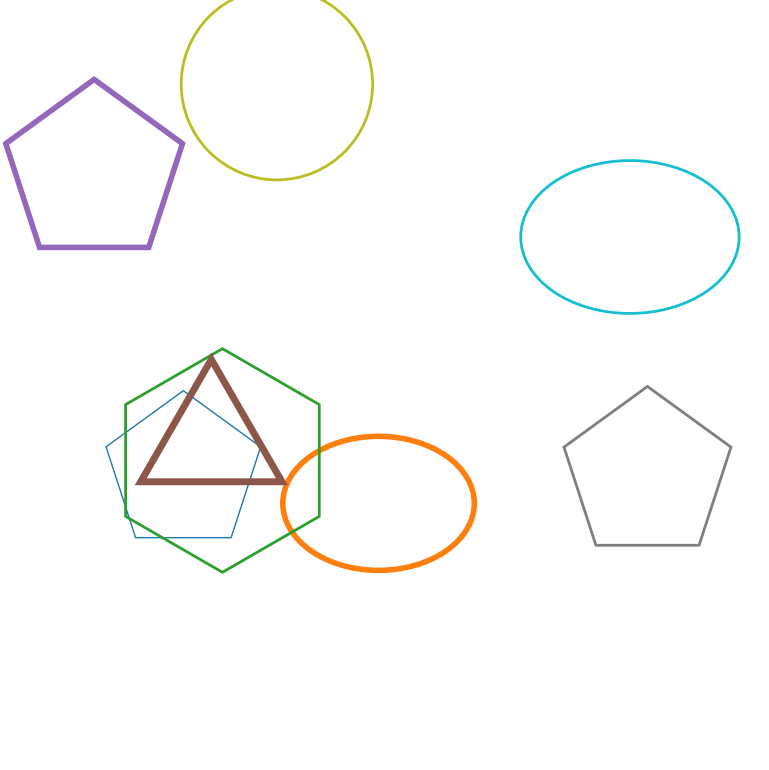[{"shape": "pentagon", "thickness": 0.5, "radius": 0.53, "center": [0.238, 0.387]}, {"shape": "oval", "thickness": 2, "radius": 0.62, "center": [0.492, 0.346]}, {"shape": "hexagon", "thickness": 1, "radius": 0.73, "center": [0.289, 0.402]}, {"shape": "pentagon", "thickness": 2, "radius": 0.6, "center": [0.122, 0.776]}, {"shape": "triangle", "thickness": 2.5, "radius": 0.53, "center": [0.274, 0.427]}, {"shape": "pentagon", "thickness": 1, "radius": 0.57, "center": [0.841, 0.384]}, {"shape": "circle", "thickness": 1, "radius": 0.62, "center": [0.36, 0.891]}, {"shape": "oval", "thickness": 1, "radius": 0.71, "center": [0.818, 0.692]}]